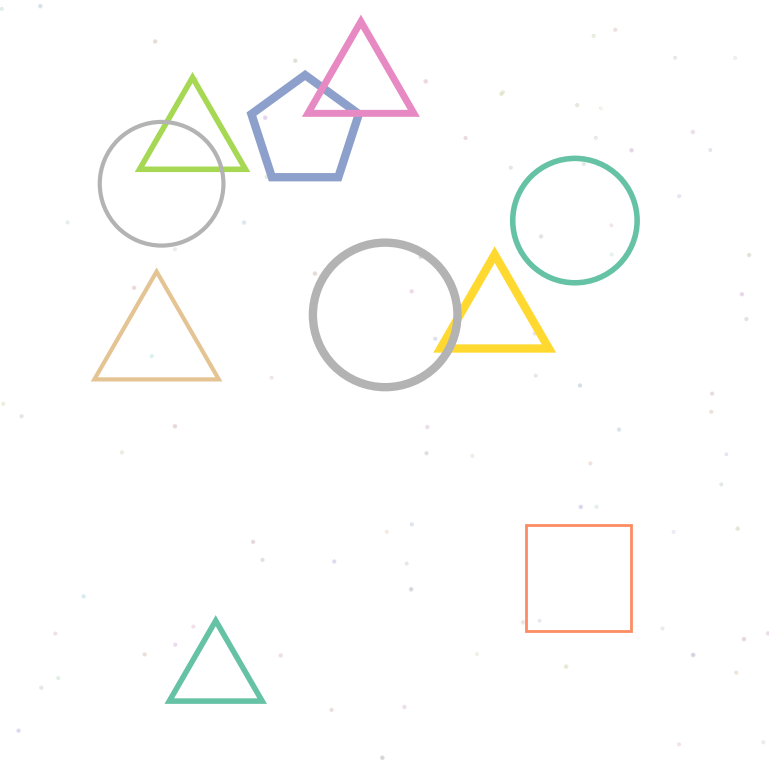[{"shape": "circle", "thickness": 2, "radius": 0.4, "center": [0.747, 0.714]}, {"shape": "triangle", "thickness": 2, "radius": 0.35, "center": [0.28, 0.124]}, {"shape": "square", "thickness": 1, "radius": 0.34, "center": [0.751, 0.249]}, {"shape": "pentagon", "thickness": 3, "radius": 0.37, "center": [0.396, 0.829]}, {"shape": "triangle", "thickness": 2.5, "radius": 0.4, "center": [0.469, 0.893]}, {"shape": "triangle", "thickness": 2, "radius": 0.4, "center": [0.25, 0.82]}, {"shape": "triangle", "thickness": 3, "radius": 0.41, "center": [0.642, 0.588]}, {"shape": "triangle", "thickness": 1.5, "radius": 0.47, "center": [0.203, 0.554]}, {"shape": "circle", "thickness": 1.5, "radius": 0.4, "center": [0.21, 0.761]}, {"shape": "circle", "thickness": 3, "radius": 0.47, "center": [0.5, 0.591]}]